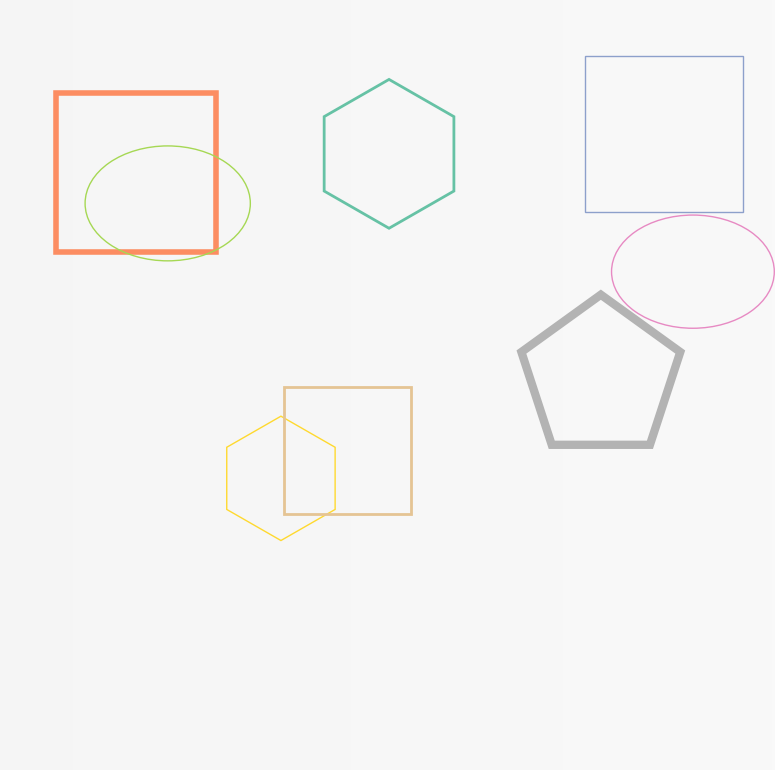[{"shape": "hexagon", "thickness": 1, "radius": 0.48, "center": [0.502, 0.8]}, {"shape": "square", "thickness": 2, "radius": 0.52, "center": [0.175, 0.776]}, {"shape": "square", "thickness": 0.5, "radius": 0.51, "center": [0.857, 0.826]}, {"shape": "oval", "thickness": 0.5, "radius": 0.53, "center": [0.894, 0.647]}, {"shape": "oval", "thickness": 0.5, "radius": 0.53, "center": [0.216, 0.736]}, {"shape": "hexagon", "thickness": 0.5, "radius": 0.4, "center": [0.362, 0.379]}, {"shape": "square", "thickness": 1, "radius": 0.41, "center": [0.449, 0.415]}, {"shape": "pentagon", "thickness": 3, "radius": 0.54, "center": [0.775, 0.51]}]